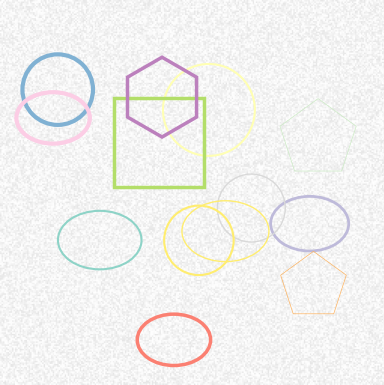[{"shape": "oval", "thickness": 1.5, "radius": 0.54, "center": [0.259, 0.376]}, {"shape": "circle", "thickness": 1.5, "radius": 0.6, "center": [0.543, 0.714]}, {"shape": "oval", "thickness": 2, "radius": 0.51, "center": [0.804, 0.419]}, {"shape": "oval", "thickness": 2.5, "radius": 0.48, "center": [0.452, 0.117]}, {"shape": "circle", "thickness": 3, "radius": 0.46, "center": [0.15, 0.767]}, {"shape": "pentagon", "thickness": 0.5, "radius": 0.45, "center": [0.814, 0.257]}, {"shape": "square", "thickness": 2.5, "radius": 0.58, "center": [0.413, 0.63]}, {"shape": "oval", "thickness": 3, "radius": 0.48, "center": [0.138, 0.694]}, {"shape": "circle", "thickness": 1, "radius": 0.44, "center": [0.653, 0.46]}, {"shape": "hexagon", "thickness": 2.5, "radius": 0.52, "center": [0.421, 0.748]}, {"shape": "pentagon", "thickness": 0.5, "radius": 0.52, "center": [0.826, 0.64]}, {"shape": "circle", "thickness": 1.5, "radius": 0.45, "center": [0.517, 0.376]}, {"shape": "oval", "thickness": 1, "radius": 0.56, "center": [0.586, 0.4]}]